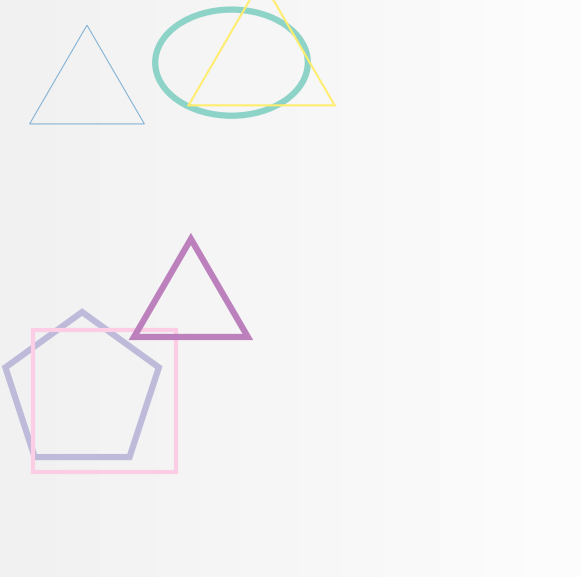[{"shape": "oval", "thickness": 3, "radius": 0.66, "center": [0.398, 0.891]}, {"shape": "pentagon", "thickness": 3, "radius": 0.69, "center": [0.141, 0.32]}, {"shape": "triangle", "thickness": 0.5, "radius": 0.57, "center": [0.15, 0.842]}, {"shape": "square", "thickness": 2, "radius": 0.62, "center": [0.18, 0.304]}, {"shape": "triangle", "thickness": 3, "radius": 0.57, "center": [0.328, 0.472]}, {"shape": "triangle", "thickness": 1, "radius": 0.73, "center": [0.45, 0.889]}]